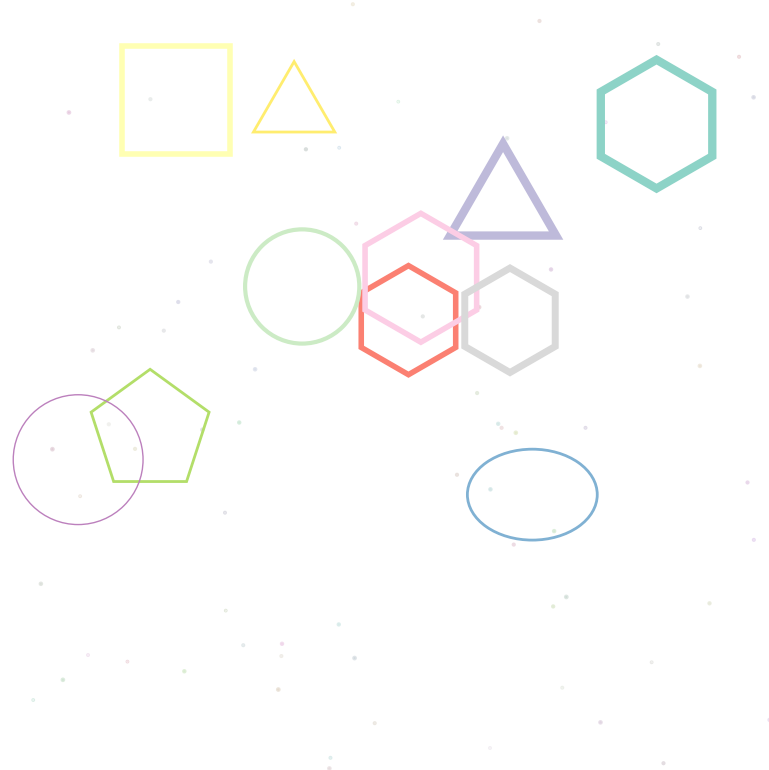[{"shape": "hexagon", "thickness": 3, "radius": 0.42, "center": [0.853, 0.839]}, {"shape": "square", "thickness": 2, "radius": 0.35, "center": [0.229, 0.87]}, {"shape": "triangle", "thickness": 3, "radius": 0.4, "center": [0.653, 0.734]}, {"shape": "hexagon", "thickness": 2, "radius": 0.35, "center": [0.53, 0.584]}, {"shape": "oval", "thickness": 1, "radius": 0.42, "center": [0.691, 0.358]}, {"shape": "pentagon", "thickness": 1, "radius": 0.4, "center": [0.195, 0.44]}, {"shape": "hexagon", "thickness": 2, "radius": 0.42, "center": [0.547, 0.639]}, {"shape": "hexagon", "thickness": 2.5, "radius": 0.34, "center": [0.662, 0.584]}, {"shape": "circle", "thickness": 0.5, "radius": 0.42, "center": [0.101, 0.403]}, {"shape": "circle", "thickness": 1.5, "radius": 0.37, "center": [0.392, 0.628]}, {"shape": "triangle", "thickness": 1, "radius": 0.31, "center": [0.382, 0.859]}]